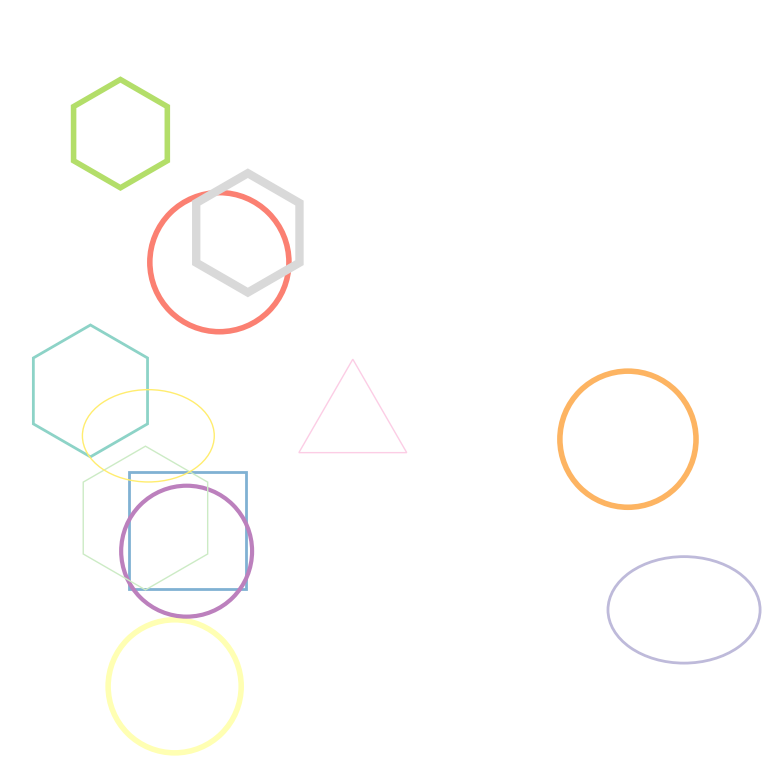[{"shape": "hexagon", "thickness": 1, "radius": 0.43, "center": [0.117, 0.492]}, {"shape": "circle", "thickness": 2, "radius": 0.43, "center": [0.227, 0.109]}, {"shape": "oval", "thickness": 1, "radius": 0.49, "center": [0.888, 0.208]}, {"shape": "circle", "thickness": 2, "radius": 0.45, "center": [0.285, 0.66]}, {"shape": "square", "thickness": 1, "radius": 0.38, "center": [0.243, 0.311]}, {"shape": "circle", "thickness": 2, "radius": 0.44, "center": [0.816, 0.43]}, {"shape": "hexagon", "thickness": 2, "radius": 0.35, "center": [0.156, 0.826]}, {"shape": "triangle", "thickness": 0.5, "radius": 0.4, "center": [0.458, 0.453]}, {"shape": "hexagon", "thickness": 3, "radius": 0.39, "center": [0.322, 0.698]}, {"shape": "circle", "thickness": 1.5, "radius": 0.43, "center": [0.242, 0.284]}, {"shape": "hexagon", "thickness": 0.5, "radius": 0.47, "center": [0.189, 0.327]}, {"shape": "oval", "thickness": 0.5, "radius": 0.43, "center": [0.193, 0.434]}]